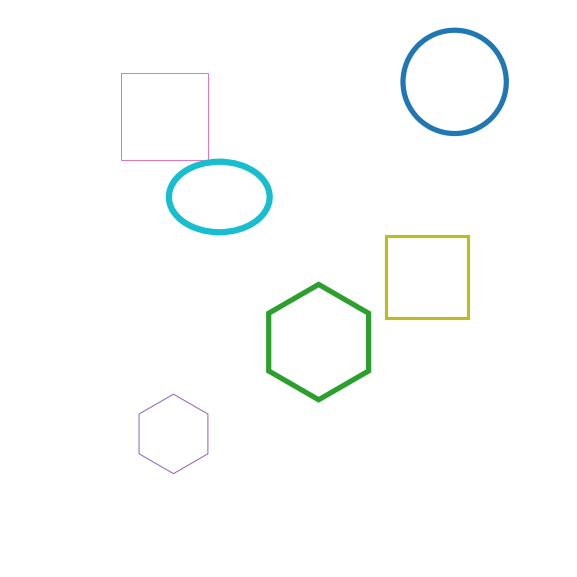[{"shape": "circle", "thickness": 2.5, "radius": 0.45, "center": [0.787, 0.857]}, {"shape": "hexagon", "thickness": 2.5, "radius": 0.5, "center": [0.552, 0.407]}, {"shape": "hexagon", "thickness": 0.5, "radius": 0.34, "center": [0.3, 0.248]}, {"shape": "square", "thickness": 0.5, "radius": 0.38, "center": [0.285, 0.798]}, {"shape": "square", "thickness": 1.5, "radius": 0.35, "center": [0.74, 0.519]}, {"shape": "oval", "thickness": 3, "radius": 0.44, "center": [0.38, 0.658]}]